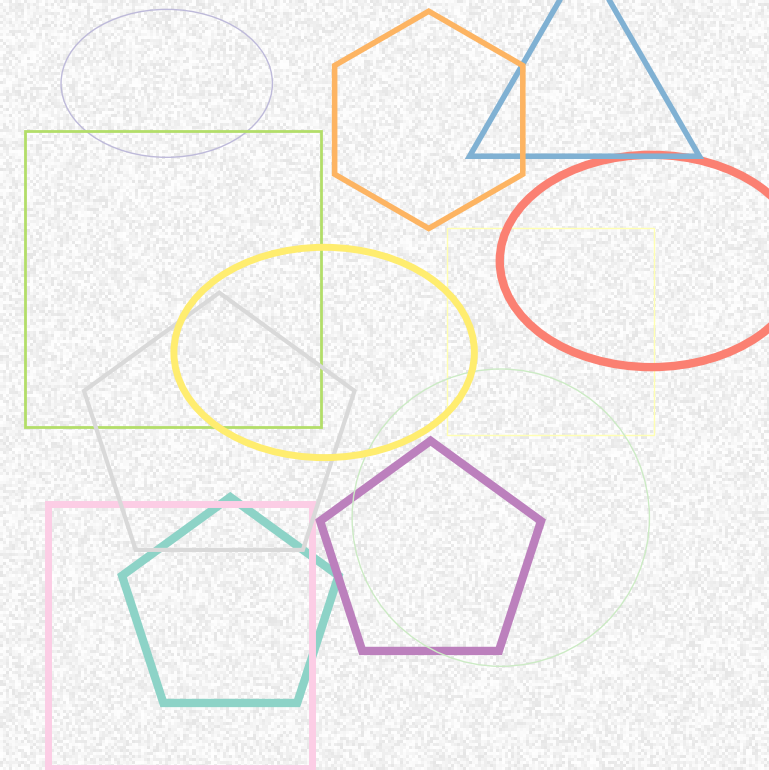[{"shape": "pentagon", "thickness": 3, "radius": 0.74, "center": [0.299, 0.207]}, {"shape": "square", "thickness": 0.5, "radius": 0.67, "center": [0.715, 0.57]}, {"shape": "oval", "thickness": 0.5, "radius": 0.69, "center": [0.217, 0.892]}, {"shape": "oval", "thickness": 3, "radius": 0.98, "center": [0.846, 0.661]}, {"shape": "triangle", "thickness": 2, "radius": 0.86, "center": [0.759, 0.883]}, {"shape": "hexagon", "thickness": 2, "radius": 0.71, "center": [0.557, 0.844]}, {"shape": "square", "thickness": 1, "radius": 0.96, "center": [0.225, 0.638]}, {"shape": "square", "thickness": 2.5, "radius": 0.86, "center": [0.234, 0.174]}, {"shape": "pentagon", "thickness": 1.5, "radius": 0.92, "center": [0.285, 0.435]}, {"shape": "pentagon", "thickness": 3, "radius": 0.75, "center": [0.559, 0.277]}, {"shape": "circle", "thickness": 0.5, "radius": 0.97, "center": [0.65, 0.328]}, {"shape": "oval", "thickness": 2.5, "radius": 0.98, "center": [0.421, 0.542]}]